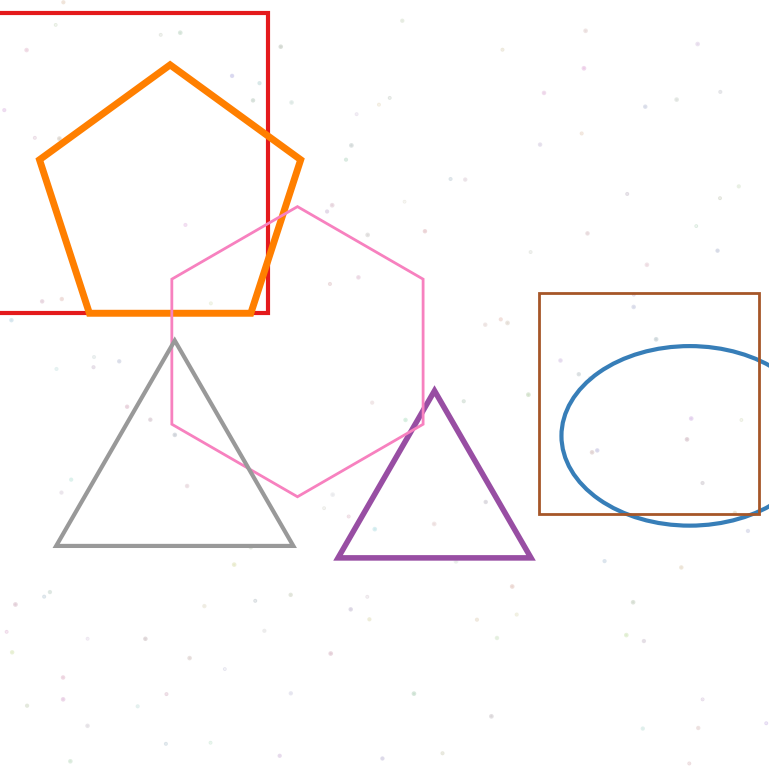[{"shape": "square", "thickness": 1.5, "radius": 0.98, "center": [0.153, 0.788]}, {"shape": "oval", "thickness": 1.5, "radius": 0.83, "center": [0.896, 0.434]}, {"shape": "triangle", "thickness": 2, "radius": 0.72, "center": [0.564, 0.348]}, {"shape": "pentagon", "thickness": 2.5, "radius": 0.89, "center": [0.221, 0.737]}, {"shape": "square", "thickness": 1, "radius": 0.72, "center": [0.843, 0.476]}, {"shape": "hexagon", "thickness": 1, "radius": 0.94, "center": [0.386, 0.543]}, {"shape": "triangle", "thickness": 1.5, "radius": 0.89, "center": [0.227, 0.38]}]